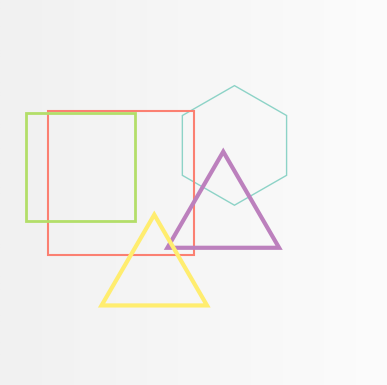[{"shape": "hexagon", "thickness": 1, "radius": 0.78, "center": [0.605, 0.622]}, {"shape": "square", "thickness": 1.5, "radius": 0.94, "center": [0.312, 0.525]}, {"shape": "square", "thickness": 2, "radius": 0.7, "center": [0.207, 0.567]}, {"shape": "triangle", "thickness": 3, "radius": 0.83, "center": [0.576, 0.44]}, {"shape": "triangle", "thickness": 3, "radius": 0.79, "center": [0.398, 0.285]}]